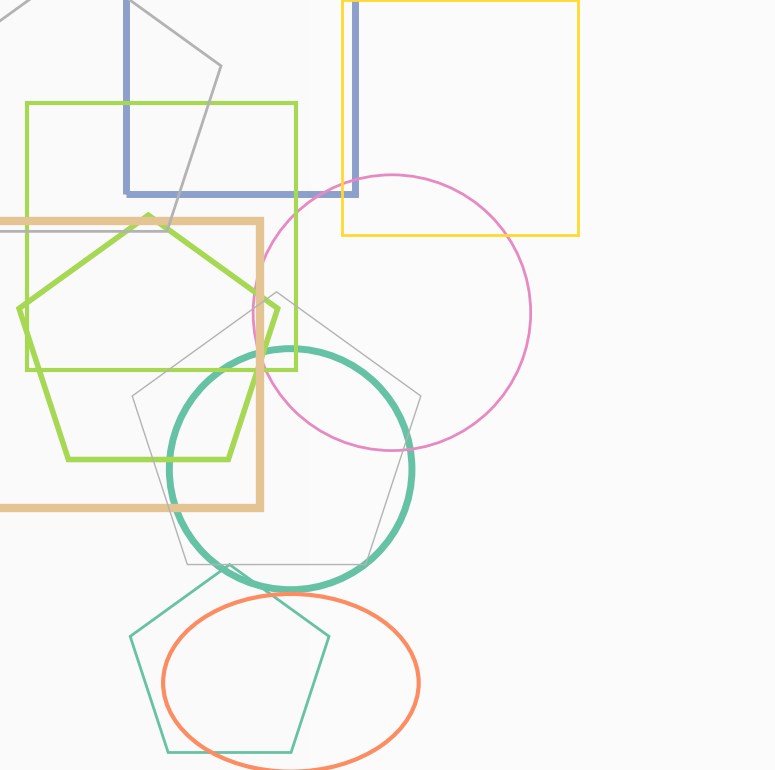[{"shape": "pentagon", "thickness": 1, "radius": 0.67, "center": [0.296, 0.132]}, {"shape": "circle", "thickness": 2.5, "radius": 0.78, "center": [0.375, 0.391]}, {"shape": "oval", "thickness": 1.5, "radius": 0.82, "center": [0.375, 0.113]}, {"shape": "square", "thickness": 2.5, "radius": 0.74, "center": [0.31, 0.895]}, {"shape": "circle", "thickness": 1, "radius": 0.9, "center": [0.506, 0.594]}, {"shape": "square", "thickness": 1.5, "radius": 0.87, "center": [0.208, 0.693]}, {"shape": "pentagon", "thickness": 2, "radius": 0.88, "center": [0.191, 0.545]}, {"shape": "square", "thickness": 1, "radius": 0.76, "center": [0.594, 0.848]}, {"shape": "square", "thickness": 3, "radius": 0.93, "center": [0.149, 0.527]}, {"shape": "pentagon", "thickness": 0.5, "radius": 0.98, "center": [0.357, 0.425]}, {"shape": "pentagon", "thickness": 1, "radius": 0.96, "center": [0.102, 0.855]}]